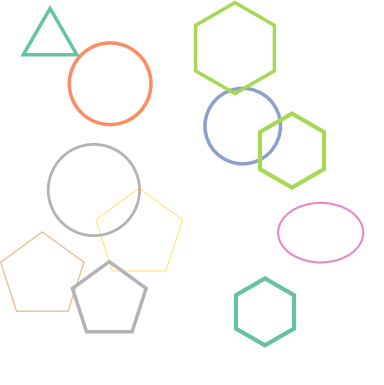[{"shape": "hexagon", "thickness": 3, "radius": 0.43, "center": [0.688, 0.19]}, {"shape": "triangle", "thickness": 2.5, "radius": 0.4, "center": [0.13, 0.898]}, {"shape": "circle", "thickness": 2.5, "radius": 0.53, "center": [0.286, 0.782]}, {"shape": "circle", "thickness": 2.5, "radius": 0.49, "center": [0.63, 0.672]}, {"shape": "oval", "thickness": 1.5, "radius": 0.55, "center": [0.833, 0.396]}, {"shape": "hexagon", "thickness": 2.5, "radius": 0.59, "center": [0.61, 0.875]}, {"shape": "hexagon", "thickness": 3, "radius": 0.48, "center": [0.758, 0.609]}, {"shape": "pentagon", "thickness": 0.5, "radius": 0.59, "center": [0.362, 0.392]}, {"shape": "pentagon", "thickness": 1, "radius": 0.57, "center": [0.11, 0.284]}, {"shape": "pentagon", "thickness": 2.5, "radius": 0.5, "center": [0.284, 0.22]}, {"shape": "circle", "thickness": 2, "radius": 0.59, "center": [0.244, 0.506]}]